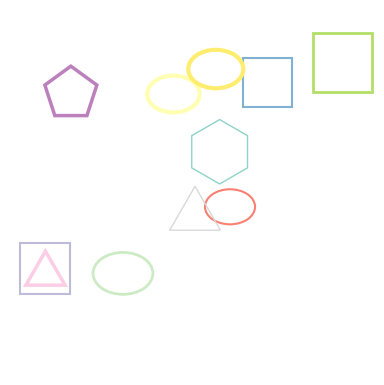[{"shape": "hexagon", "thickness": 1, "radius": 0.42, "center": [0.57, 0.606]}, {"shape": "oval", "thickness": 3, "radius": 0.34, "center": [0.451, 0.756]}, {"shape": "square", "thickness": 1.5, "radius": 0.33, "center": [0.117, 0.302]}, {"shape": "oval", "thickness": 1.5, "radius": 0.33, "center": [0.597, 0.463]}, {"shape": "square", "thickness": 1.5, "radius": 0.32, "center": [0.694, 0.787]}, {"shape": "square", "thickness": 2, "radius": 0.38, "center": [0.889, 0.838]}, {"shape": "triangle", "thickness": 2.5, "radius": 0.29, "center": [0.118, 0.289]}, {"shape": "triangle", "thickness": 1, "radius": 0.38, "center": [0.507, 0.44]}, {"shape": "pentagon", "thickness": 2.5, "radius": 0.35, "center": [0.184, 0.757]}, {"shape": "oval", "thickness": 2, "radius": 0.39, "center": [0.319, 0.29]}, {"shape": "oval", "thickness": 3, "radius": 0.36, "center": [0.561, 0.821]}]